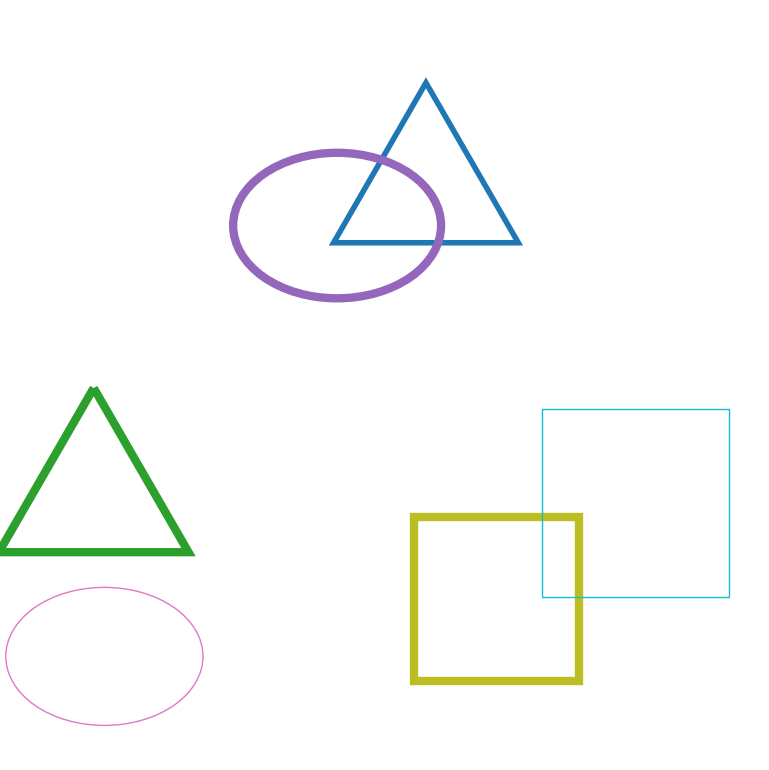[{"shape": "triangle", "thickness": 2, "radius": 0.69, "center": [0.553, 0.754]}, {"shape": "triangle", "thickness": 3, "radius": 0.71, "center": [0.122, 0.354]}, {"shape": "oval", "thickness": 3, "radius": 0.68, "center": [0.438, 0.707]}, {"shape": "oval", "thickness": 0.5, "radius": 0.64, "center": [0.136, 0.148]}, {"shape": "square", "thickness": 3, "radius": 0.53, "center": [0.645, 0.222]}, {"shape": "square", "thickness": 0.5, "radius": 0.61, "center": [0.825, 0.347]}]